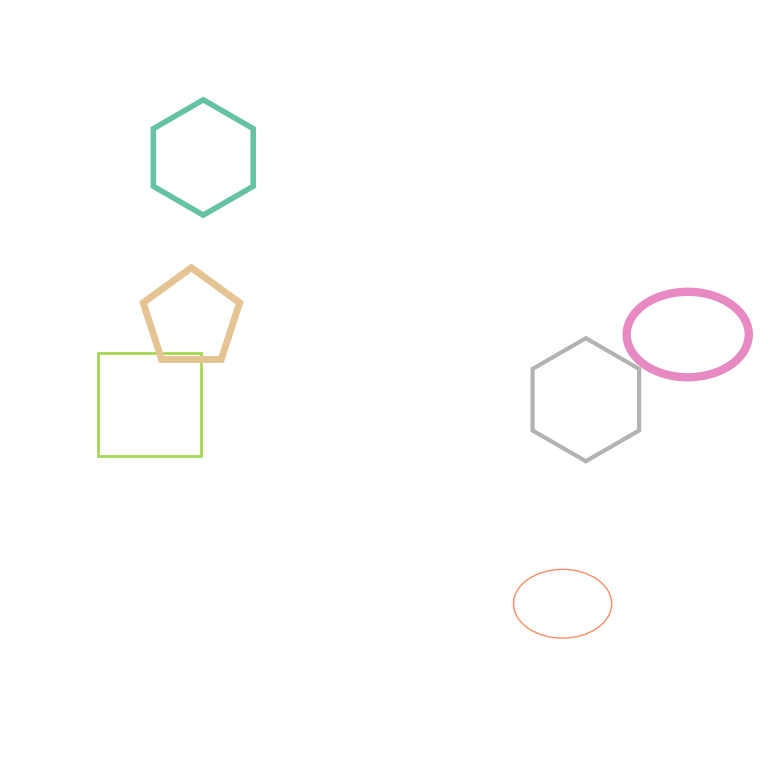[{"shape": "hexagon", "thickness": 2, "radius": 0.37, "center": [0.264, 0.795]}, {"shape": "oval", "thickness": 0.5, "radius": 0.32, "center": [0.731, 0.216]}, {"shape": "oval", "thickness": 3, "radius": 0.4, "center": [0.893, 0.566]}, {"shape": "square", "thickness": 1, "radius": 0.33, "center": [0.194, 0.475]}, {"shape": "pentagon", "thickness": 2.5, "radius": 0.33, "center": [0.249, 0.586]}, {"shape": "hexagon", "thickness": 1.5, "radius": 0.4, "center": [0.761, 0.481]}]